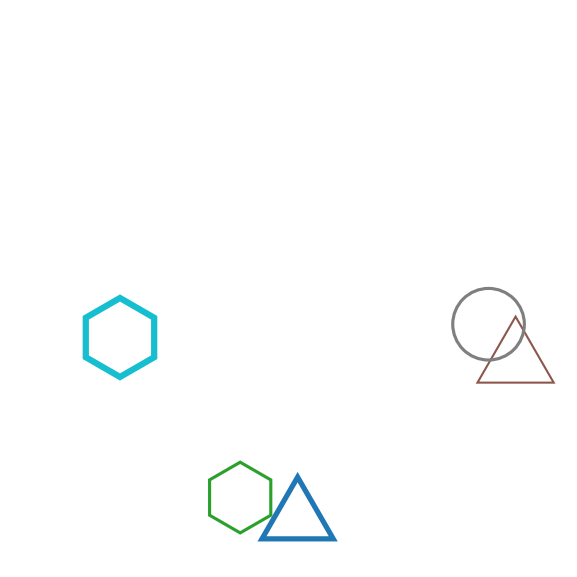[{"shape": "triangle", "thickness": 2.5, "radius": 0.36, "center": [0.515, 0.102]}, {"shape": "hexagon", "thickness": 1.5, "radius": 0.31, "center": [0.416, 0.138]}, {"shape": "triangle", "thickness": 1, "radius": 0.38, "center": [0.893, 0.375]}, {"shape": "circle", "thickness": 1.5, "radius": 0.31, "center": [0.846, 0.438]}, {"shape": "hexagon", "thickness": 3, "radius": 0.34, "center": [0.208, 0.415]}]